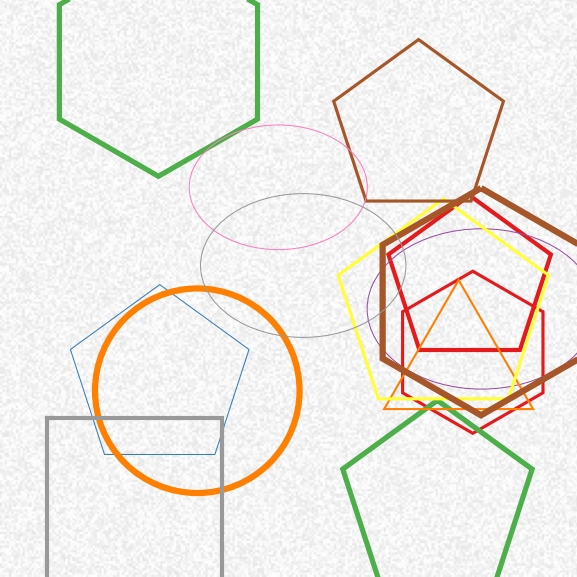[{"shape": "hexagon", "thickness": 1.5, "radius": 0.7, "center": [0.819, 0.389]}, {"shape": "pentagon", "thickness": 2, "radius": 0.74, "center": [0.813, 0.513]}, {"shape": "pentagon", "thickness": 0.5, "radius": 0.81, "center": [0.277, 0.344]}, {"shape": "pentagon", "thickness": 2.5, "radius": 0.86, "center": [0.757, 0.134]}, {"shape": "hexagon", "thickness": 2.5, "radius": 0.99, "center": [0.274, 0.892]}, {"shape": "oval", "thickness": 0.5, "radius": 0.99, "center": [0.834, 0.464]}, {"shape": "triangle", "thickness": 1, "radius": 0.74, "center": [0.794, 0.365]}, {"shape": "circle", "thickness": 3, "radius": 0.89, "center": [0.342, 0.323]}, {"shape": "pentagon", "thickness": 1.5, "radius": 0.96, "center": [0.768, 0.463]}, {"shape": "hexagon", "thickness": 3, "radius": 0.98, "center": [0.833, 0.477]}, {"shape": "pentagon", "thickness": 1.5, "radius": 0.77, "center": [0.725, 0.776]}, {"shape": "oval", "thickness": 0.5, "radius": 0.77, "center": [0.482, 0.675]}, {"shape": "oval", "thickness": 0.5, "radius": 0.89, "center": [0.525, 0.539]}, {"shape": "square", "thickness": 2, "radius": 0.76, "center": [0.233, 0.123]}]